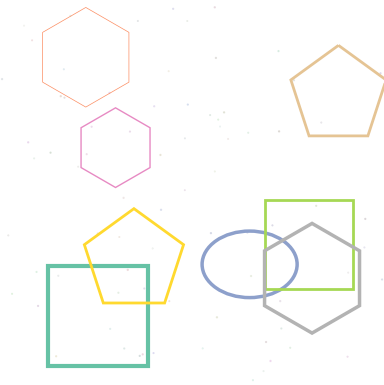[{"shape": "square", "thickness": 3, "radius": 0.65, "center": [0.255, 0.179]}, {"shape": "hexagon", "thickness": 0.5, "radius": 0.65, "center": [0.223, 0.851]}, {"shape": "oval", "thickness": 2.5, "radius": 0.62, "center": [0.648, 0.313]}, {"shape": "hexagon", "thickness": 1, "radius": 0.52, "center": [0.3, 0.616]}, {"shape": "square", "thickness": 2, "radius": 0.57, "center": [0.803, 0.365]}, {"shape": "pentagon", "thickness": 2, "radius": 0.68, "center": [0.348, 0.323]}, {"shape": "pentagon", "thickness": 2, "radius": 0.65, "center": [0.879, 0.752]}, {"shape": "hexagon", "thickness": 2.5, "radius": 0.71, "center": [0.811, 0.277]}]